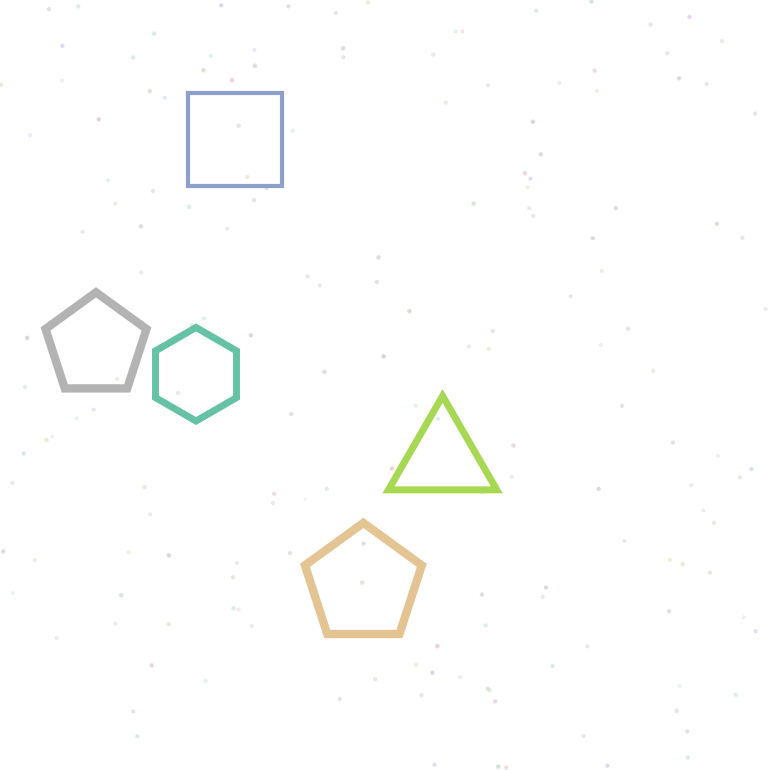[{"shape": "hexagon", "thickness": 2.5, "radius": 0.3, "center": [0.255, 0.514]}, {"shape": "square", "thickness": 1.5, "radius": 0.3, "center": [0.305, 0.819]}, {"shape": "triangle", "thickness": 2.5, "radius": 0.41, "center": [0.575, 0.404]}, {"shape": "pentagon", "thickness": 3, "radius": 0.4, "center": [0.472, 0.241]}, {"shape": "pentagon", "thickness": 3, "radius": 0.34, "center": [0.125, 0.551]}]